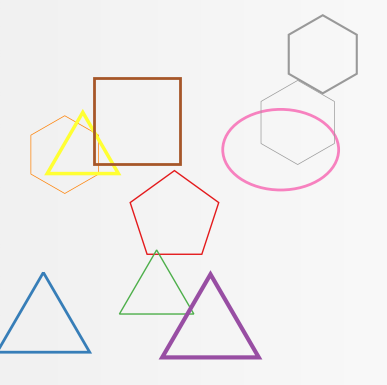[{"shape": "pentagon", "thickness": 1, "radius": 0.6, "center": [0.45, 0.437]}, {"shape": "triangle", "thickness": 2, "radius": 0.69, "center": [0.112, 0.154]}, {"shape": "triangle", "thickness": 1, "radius": 0.55, "center": [0.404, 0.24]}, {"shape": "triangle", "thickness": 3, "radius": 0.72, "center": [0.543, 0.144]}, {"shape": "hexagon", "thickness": 0.5, "radius": 0.5, "center": [0.167, 0.598]}, {"shape": "triangle", "thickness": 2.5, "radius": 0.53, "center": [0.214, 0.602]}, {"shape": "square", "thickness": 2, "radius": 0.56, "center": [0.353, 0.686]}, {"shape": "oval", "thickness": 2, "radius": 0.75, "center": [0.724, 0.611]}, {"shape": "hexagon", "thickness": 1.5, "radius": 0.51, "center": [0.833, 0.859]}, {"shape": "hexagon", "thickness": 0.5, "radius": 0.55, "center": [0.768, 0.682]}]